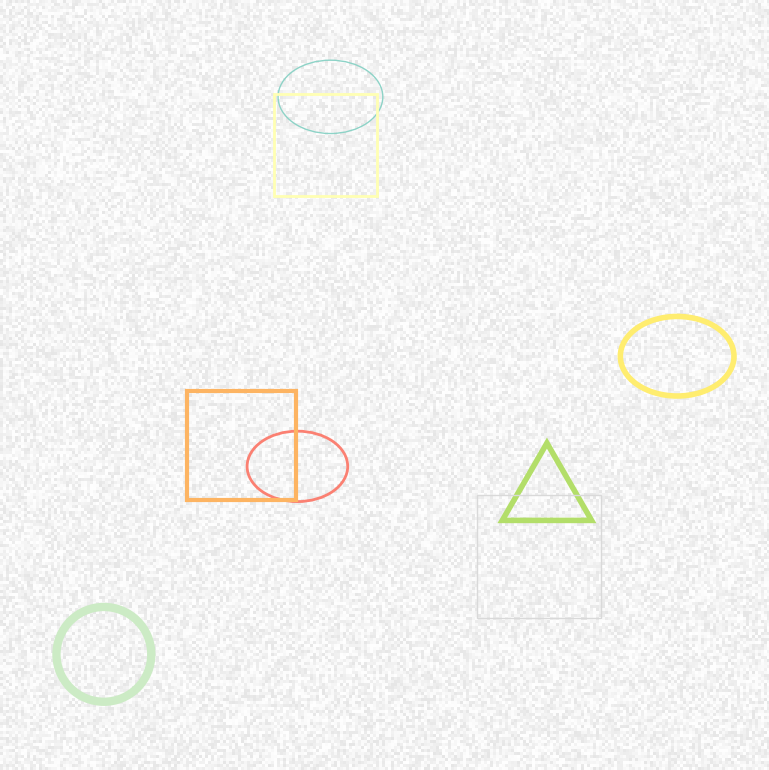[{"shape": "oval", "thickness": 0.5, "radius": 0.34, "center": [0.429, 0.874]}, {"shape": "square", "thickness": 1, "radius": 0.33, "center": [0.422, 0.811]}, {"shape": "oval", "thickness": 1, "radius": 0.33, "center": [0.386, 0.394]}, {"shape": "square", "thickness": 1.5, "radius": 0.35, "center": [0.314, 0.421]}, {"shape": "triangle", "thickness": 2, "radius": 0.33, "center": [0.71, 0.358]}, {"shape": "square", "thickness": 0.5, "radius": 0.4, "center": [0.7, 0.277]}, {"shape": "circle", "thickness": 3, "radius": 0.31, "center": [0.135, 0.15]}, {"shape": "oval", "thickness": 2, "radius": 0.37, "center": [0.879, 0.537]}]